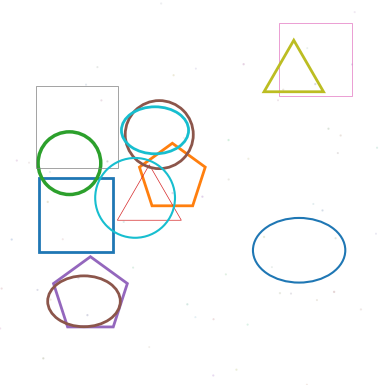[{"shape": "square", "thickness": 2, "radius": 0.48, "center": [0.197, 0.441]}, {"shape": "oval", "thickness": 1.5, "radius": 0.6, "center": [0.777, 0.35]}, {"shape": "pentagon", "thickness": 2, "radius": 0.45, "center": [0.448, 0.538]}, {"shape": "circle", "thickness": 2.5, "radius": 0.41, "center": [0.18, 0.576]}, {"shape": "triangle", "thickness": 0.5, "radius": 0.48, "center": [0.388, 0.476]}, {"shape": "pentagon", "thickness": 2, "radius": 0.5, "center": [0.235, 0.232]}, {"shape": "circle", "thickness": 2, "radius": 0.44, "center": [0.414, 0.65]}, {"shape": "oval", "thickness": 2, "radius": 0.47, "center": [0.218, 0.217]}, {"shape": "square", "thickness": 0.5, "radius": 0.47, "center": [0.819, 0.846]}, {"shape": "square", "thickness": 0.5, "radius": 0.53, "center": [0.2, 0.671]}, {"shape": "triangle", "thickness": 2, "radius": 0.45, "center": [0.763, 0.806]}, {"shape": "circle", "thickness": 1.5, "radius": 0.52, "center": [0.351, 0.486]}, {"shape": "oval", "thickness": 2, "radius": 0.44, "center": [0.403, 0.662]}]